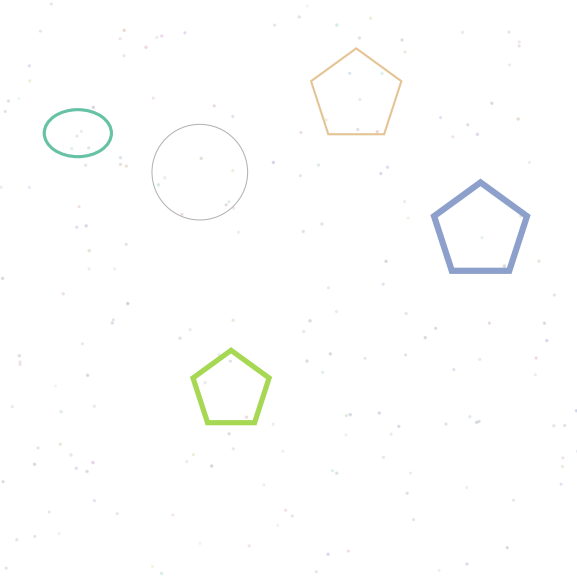[{"shape": "oval", "thickness": 1.5, "radius": 0.29, "center": [0.135, 0.769]}, {"shape": "pentagon", "thickness": 3, "radius": 0.42, "center": [0.832, 0.599]}, {"shape": "pentagon", "thickness": 2.5, "radius": 0.35, "center": [0.4, 0.323]}, {"shape": "pentagon", "thickness": 1, "radius": 0.41, "center": [0.617, 0.833]}, {"shape": "circle", "thickness": 0.5, "radius": 0.41, "center": [0.346, 0.701]}]